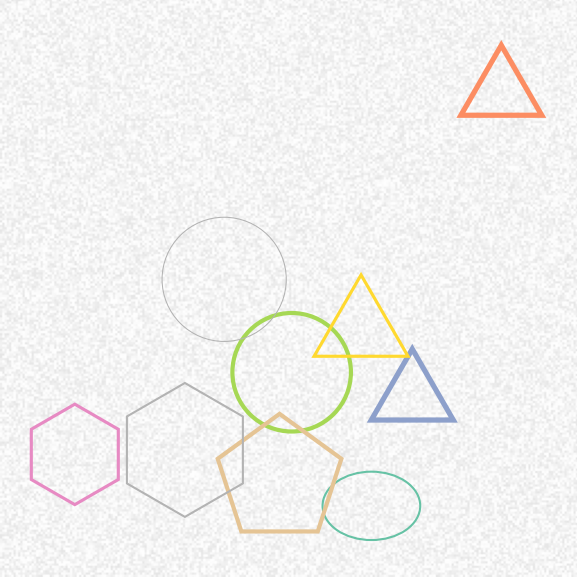[{"shape": "oval", "thickness": 1, "radius": 0.42, "center": [0.643, 0.123]}, {"shape": "triangle", "thickness": 2.5, "radius": 0.4, "center": [0.868, 0.84]}, {"shape": "triangle", "thickness": 2.5, "radius": 0.41, "center": [0.714, 0.313]}, {"shape": "hexagon", "thickness": 1.5, "radius": 0.43, "center": [0.13, 0.212]}, {"shape": "circle", "thickness": 2, "radius": 0.51, "center": [0.505, 0.355]}, {"shape": "triangle", "thickness": 1.5, "radius": 0.47, "center": [0.625, 0.429]}, {"shape": "pentagon", "thickness": 2, "radius": 0.56, "center": [0.484, 0.17]}, {"shape": "circle", "thickness": 0.5, "radius": 0.54, "center": [0.388, 0.515]}, {"shape": "hexagon", "thickness": 1, "radius": 0.58, "center": [0.32, 0.22]}]